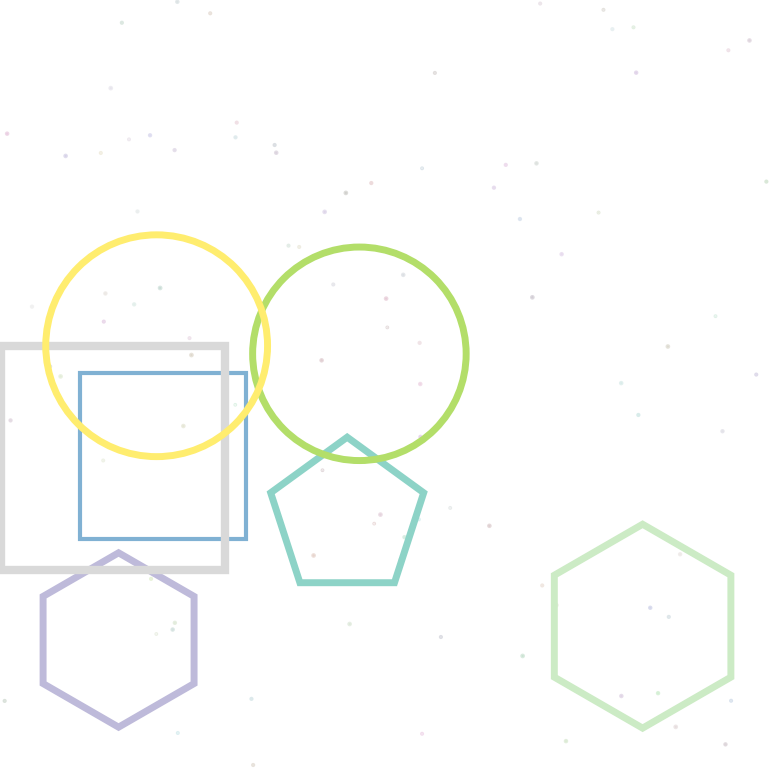[{"shape": "pentagon", "thickness": 2.5, "radius": 0.52, "center": [0.451, 0.328]}, {"shape": "hexagon", "thickness": 2.5, "radius": 0.57, "center": [0.154, 0.169]}, {"shape": "square", "thickness": 1.5, "radius": 0.54, "center": [0.212, 0.408]}, {"shape": "circle", "thickness": 2.5, "radius": 0.69, "center": [0.467, 0.541]}, {"shape": "square", "thickness": 3, "radius": 0.73, "center": [0.147, 0.405]}, {"shape": "hexagon", "thickness": 2.5, "radius": 0.66, "center": [0.835, 0.187]}, {"shape": "circle", "thickness": 2.5, "radius": 0.72, "center": [0.203, 0.551]}]